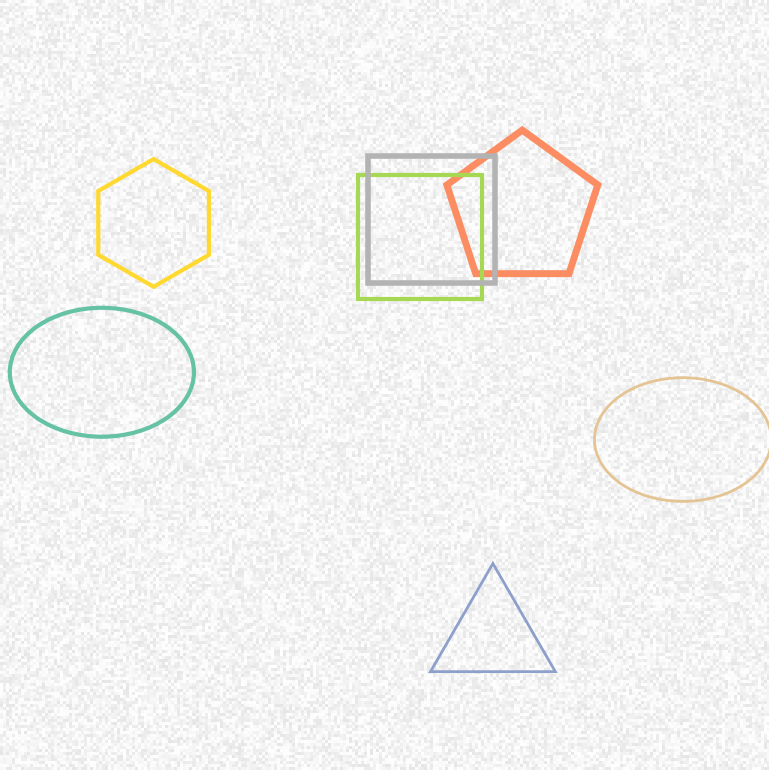[{"shape": "oval", "thickness": 1.5, "radius": 0.6, "center": [0.132, 0.517]}, {"shape": "pentagon", "thickness": 2.5, "radius": 0.52, "center": [0.678, 0.728]}, {"shape": "triangle", "thickness": 1, "radius": 0.47, "center": [0.64, 0.175]}, {"shape": "square", "thickness": 1.5, "radius": 0.4, "center": [0.545, 0.692]}, {"shape": "hexagon", "thickness": 1.5, "radius": 0.41, "center": [0.199, 0.71]}, {"shape": "oval", "thickness": 1, "radius": 0.57, "center": [0.887, 0.429]}, {"shape": "square", "thickness": 2, "radius": 0.41, "center": [0.56, 0.715]}]